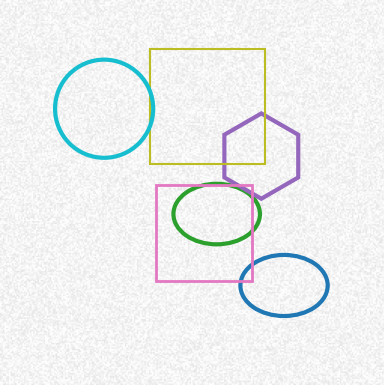[{"shape": "oval", "thickness": 3, "radius": 0.57, "center": [0.738, 0.259]}, {"shape": "oval", "thickness": 3, "radius": 0.56, "center": [0.563, 0.444]}, {"shape": "hexagon", "thickness": 3, "radius": 0.55, "center": [0.679, 0.595]}, {"shape": "square", "thickness": 2, "radius": 0.63, "center": [0.53, 0.395]}, {"shape": "square", "thickness": 1.5, "radius": 0.75, "center": [0.54, 0.723]}, {"shape": "circle", "thickness": 3, "radius": 0.64, "center": [0.27, 0.718]}]